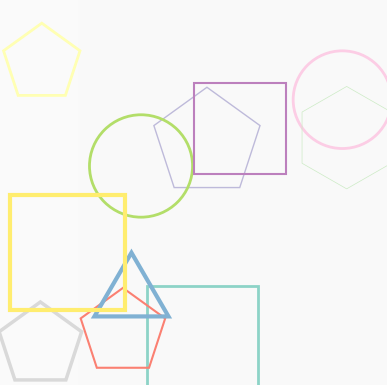[{"shape": "square", "thickness": 2, "radius": 0.71, "center": [0.523, 0.115]}, {"shape": "pentagon", "thickness": 2, "radius": 0.52, "center": [0.108, 0.836]}, {"shape": "pentagon", "thickness": 1, "radius": 0.72, "center": [0.534, 0.629]}, {"shape": "pentagon", "thickness": 1.5, "radius": 0.57, "center": [0.317, 0.138]}, {"shape": "triangle", "thickness": 3, "radius": 0.55, "center": [0.339, 0.233]}, {"shape": "circle", "thickness": 2, "radius": 0.67, "center": [0.364, 0.569]}, {"shape": "circle", "thickness": 2, "radius": 0.63, "center": [0.883, 0.741]}, {"shape": "pentagon", "thickness": 2.5, "radius": 0.56, "center": [0.104, 0.104]}, {"shape": "square", "thickness": 1.5, "radius": 0.6, "center": [0.619, 0.666]}, {"shape": "hexagon", "thickness": 0.5, "radius": 0.66, "center": [0.895, 0.642]}, {"shape": "square", "thickness": 3, "radius": 0.74, "center": [0.173, 0.344]}]